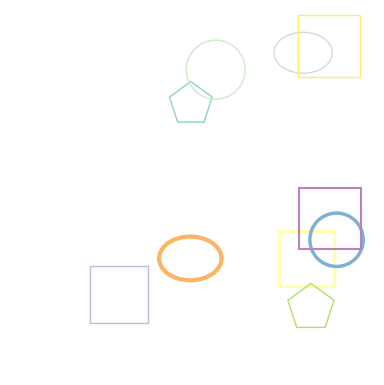[{"shape": "pentagon", "thickness": 1, "radius": 0.29, "center": [0.496, 0.73]}, {"shape": "square", "thickness": 2.5, "radius": 0.35, "center": [0.796, 0.328]}, {"shape": "square", "thickness": 1, "radius": 0.37, "center": [0.308, 0.235]}, {"shape": "circle", "thickness": 2.5, "radius": 0.35, "center": [0.874, 0.377]}, {"shape": "oval", "thickness": 3, "radius": 0.41, "center": [0.494, 0.329]}, {"shape": "pentagon", "thickness": 1, "radius": 0.32, "center": [0.808, 0.201]}, {"shape": "oval", "thickness": 1, "radius": 0.38, "center": [0.787, 0.863]}, {"shape": "square", "thickness": 1.5, "radius": 0.4, "center": [0.857, 0.432]}, {"shape": "circle", "thickness": 1, "radius": 0.38, "center": [0.56, 0.819]}, {"shape": "square", "thickness": 1, "radius": 0.41, "center": [0.854, 0.881]}]